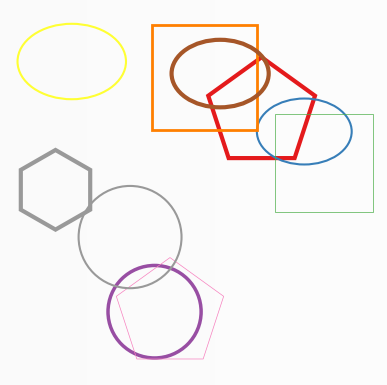[{"shape": "pentagon", "thickness": 3, "radius": 0.72, "center": [0.675, 0.707]}, {"shape": "oval", "thickness": 1.5, "radius": 0.61, "center": [0.785, 0.658]}, {"shape": "square", "thickness": 0.5, "radius": 0.64, "center": [0.836, 0.577]}, {"shape": "circle", "thickness": 2.5, "radius": 0.6, "center": [0.399, 0.19]}, {"shape": "square", "thickness": 2, "radius": 0.68, "center": [0.529, 0.799]}, {"shape": "oval", "thickness": 1.5, "radius": 0.7, "center": [0.185, 0.84]}, {"shape": "oval", "thickness": 3, "radius": 0.63, "center": [0.568, 0.809]}, {"shape": "pentagon", "thickness": 0.5, "radius": 0.73, "center": [0.439, 0.185]}, {"shape": "hexagon", "thickness": 3, "radius": 0.52, "center": [0.143, 0.507]}, {"shape": "circle", "thickness": 1.5, "radius": 0.66, "center": [0.336, 0.384]}]